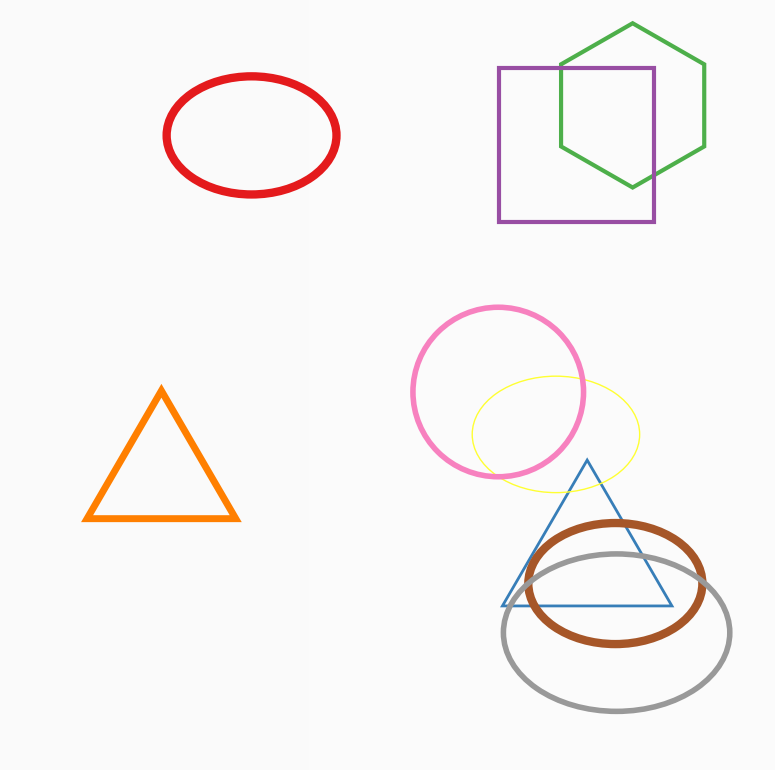[{"shape": "oval", "thickness": 3, "radius": 0.55, "center": [0.325, 0.824]}, {"shape": "triangle", "thickness": 1, "radius": 0.63, "center": [0.758, 0.276]}, {"shape": "hexagon", "thickness": 1.5, "radius": 0.53, "center": [0.816, 0.863]}, {"shape": "square", "thickness": 1.5, "radius": 0.5, "center": [0.744, 0.812]}, {"shape": "triangle", "thickness": 2.5, "radius": 0.55, "center": [0.208, 0.382]}, {"shape": "oval", "thickness": 0.5, "radius": 0.54, "center": [0.717, 0.436]}, {"shape": "oval", "thickness": 3, "radius": 0.56, "center": [0.794, 0.242]}, {"shape": "circle", "thickness": 2, "radius": 0.55, "center": [0.643, 0.491]}, {"shape": "oval", "thickness": 2, "radius": 0.73, "center": [0.796, 0.178]}]